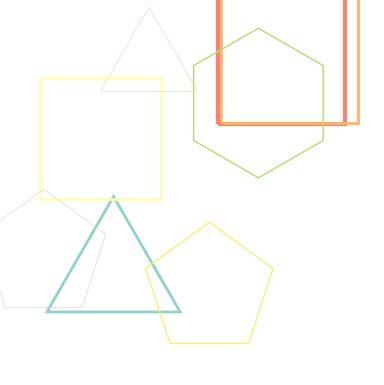[{"shape": "triangle", "thickness": 2, "radius": 1.0, "center": [0.295, 0.29]}, {"shape": "square", "thickness": 2, "radius": 0.78, "center": [0.261, 0.639]}, {"shape": "square", "thickness": 3, "radius": 0.82, "center": [0.73, 0.842]}, {"shape": "square", "thickness": 2, "radius": 0.89, "center": [0.751, 0.86]}, {"shape": "hexagon", "thickness": 1, "radius": 0.97, "center": [0.671, 0.732]}, {"shape": "pentagon", "thickness": 0.5, "radius": 0.85, "center": [0.113, 0.339]}, {"shape": "triangle", "thickness": 0.5, "radius": 0.73, "center": [0.387, 0.836]}, {"shape": "pentagon", "thickness": 1, "radius": 0.87, "center": [0.544, 0.249]}]